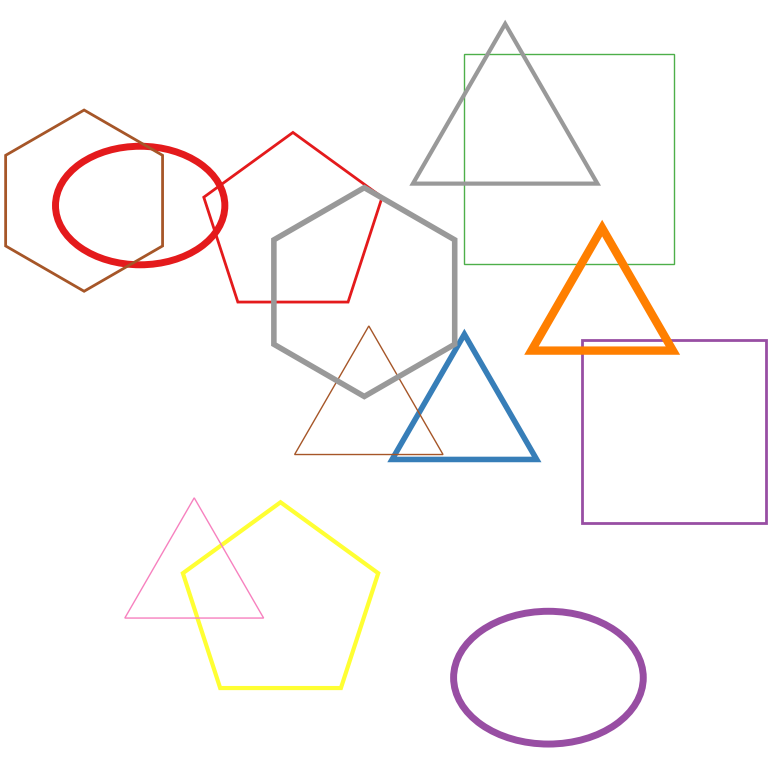[{"shape": "pentagon", "thickness": 1, "radius": 0.61, "center": [0.38, 0.706]}, {"shape": "oval", "thickness": 2.5, "radius": 0.55, "center": [0.182, 0.733]}, {"shape": "triangle", "thickness": 2, "radius": 0.54, "center": [0.603, 0.457]}, {"shape": "square", "thickness": 0.5, "radius": 0.68, "center": [0.739, 0.793]}, {"shape": "oval", "thickness": 2.5, "radius": 0.62, "center": [0.712, 0.12]}, {"shape": "square", "thickness": 1, "radius": 0.6, "center": [0.875, 0.439]}, {"shape": "triangle", "thickness": 3, "radius": 0.53, "center": [0.782, 0.598]}, {"shape": "pentagon", "thickness": 1.5, "radius": 0.67, "center": [0.364, 0.214]}, {"shape": "triangle", "thickness": 0.5, "radius": 0.56, "center": [0.479, 0.465]}, {"shape": "hexagon", "thickness": 1, "radius": 0.59, "center": [0.109, 0.739]}, {"shape": "triangle", "thickness": 0.5, "radius": 0.52, "center": [0.252, 0.249]}, {"shape": "hexagon", "thickness": 2, "radius": 0.68, "center": [0.473, 0.621]}, {"shape": "triangle", "thickness": 1.5, "radius": 0.69, "center": [0.656, 0.831]}]